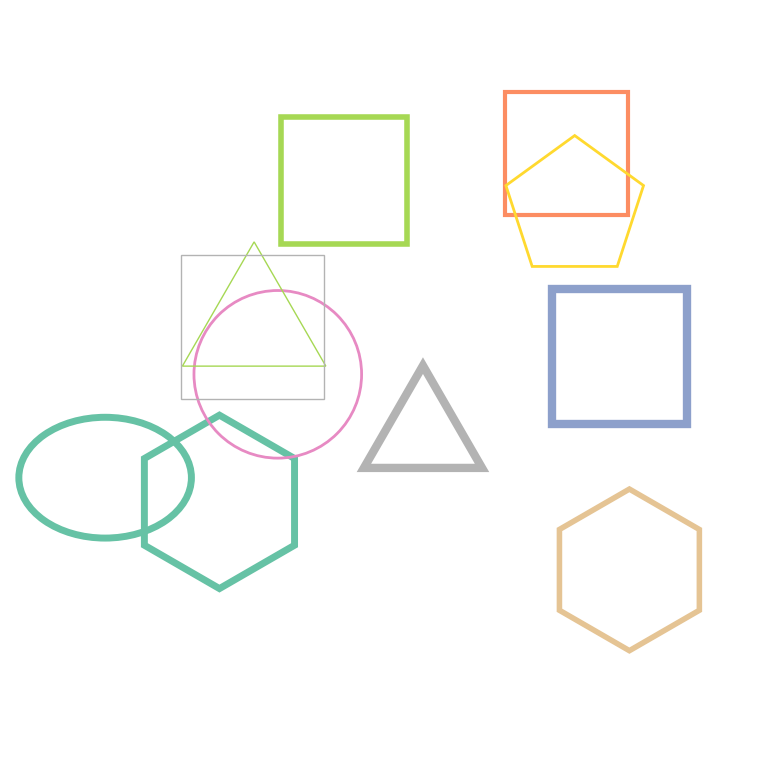[{"shape": "oval", "thickness": 2.5, "radius": 0.56, "center": [0.137, 0.38]}, {"shape": "hexagon", "thickness": 2.5, "radius": 0.56, "center": [0.285, 0.348]}, {"shape": "square", "thickness": 1.5, "radius": 0.4, "center": [0.736, 0.801]}, {"shape": "square", "thickness": 3, "radius": 0.44, "center": [0.804, 0.537]}, {"shape": "circle", "thickness": 1, "radius": 0.54, "center": [0.361, 0.514]}, {"shape": "square", "thickness": 2, "radius": 0.41, "center": [0.446, 0.766]}, {"shape": "triangle", "thickness": 0.5, "radius": 0.54, "center": [0.33, 0.578]}, {"shape": "pentagon", "thickness": 1, "radius": 0.47, "center": [0.746, 0.73]}, {"shape": "hexagon", "thickness": 2, "radius": 0.52, "center": [0.817, 0.26]}, {"shape": "triangle", "thickness": 3, "radius": 0.44, "center": [0.549, 0.437]}, {"shape": "square", "thickness": 0.5, "radius": 0.47, "center": [0.328, 0.575]}]